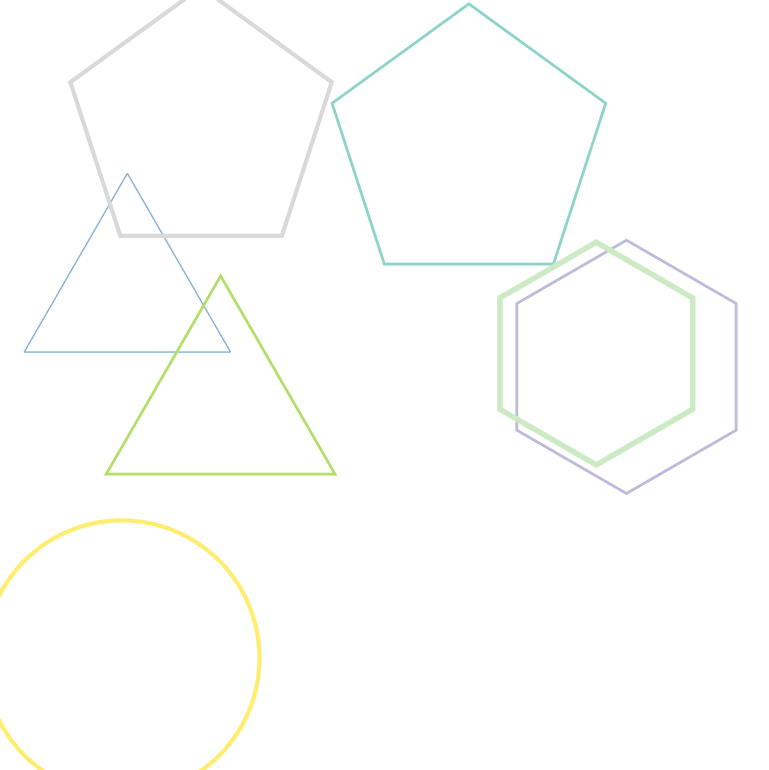[{"shape": "pentagon", "thickness": 1, "radius": 0.93, "center": [0.609, 0.808]}, {"shape": "hexagon", "thickness": 1, "radius": 0.82, "center": [0.814, 0.524]}, {"shape": "triangle", "thickness": 0.5, "radius": 0.77, "center": [0.165, 0.62]}, {"shape": "triangle", "thickness": 1, "radius": 0.86, "center": [0.287, 0.47]}, {"shape": "pentagon", "thickness": 1.5, "radius": 0.89, "center": [0.261, 0.838]}, {"shape": "hexagon", "thickness": 2, "radius": 0.72, "center": [0.774, 0.541]}, {"shape": "circle", "thickness": 1.5, "radius": 0.89, "center": [0.158, 0.145]}]